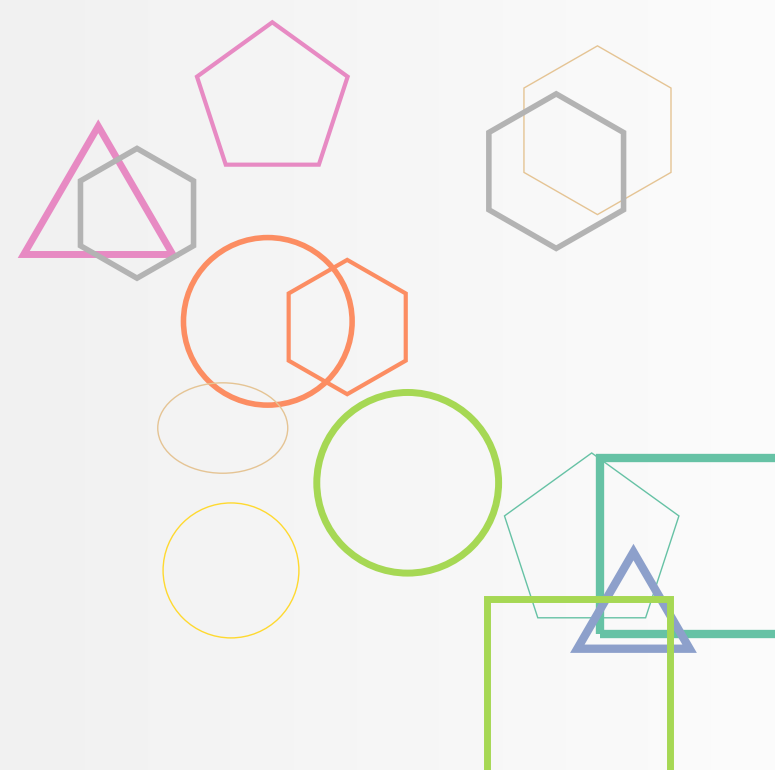[{"shape": "pentagon", "thickness": 0.5, "radius": 0.59, "center": [0.763, 0.293]}, {"shape": "square", "thickness": 3, "radius": 0.57, "center": [0.888, 0.291]}, {"shape": "circle", "thickness": 2, "radius": 0.54, "center": [0.346, 0.583]}, {"shape": "hexagon", "thickness": 1.5, "radius": 0.44, "center": [0.448, 0.575]}, {"shape": "triangle", "thickness": 3, "radius": 0.42, "center": [0.817, 0.199]}, {"shape": "triangle", "thickness": 2.5, "radius": 0.56, "center": [0.127, 0.725]}, {"shape": "pentagon", "thickness": 1.5, "radius": 0.51, "center": [0.351, 0.869]}, {"shape": "circle", "thickness": 2.5, "radius": 0.59, "center": [0.526, 0.373]}, {"shape": "square", "thickness": 2.5, "radius": 0.59, "center": [0.746, 0.105]}, {"shape": "circle", "thickness": 0.5, "radius": 0.44, "center": [0.298, 0.259]}, {"shape": "hexagon", "thickness": 0.5, "radius": 0.55, "center": [0.771, 0.831]}, {"shape": "oval", "thickness": 0.5, "radius": 0.42, "center": [0.287, 0.444]}, {"shape": "hexagon", "thickness": 2, "radius": 0.5, "center": [0.718, 0.778]}, {"shape": "hexagon", "thickness": 2, "radius": 0.42, "center": [0.177, 0.723]}]